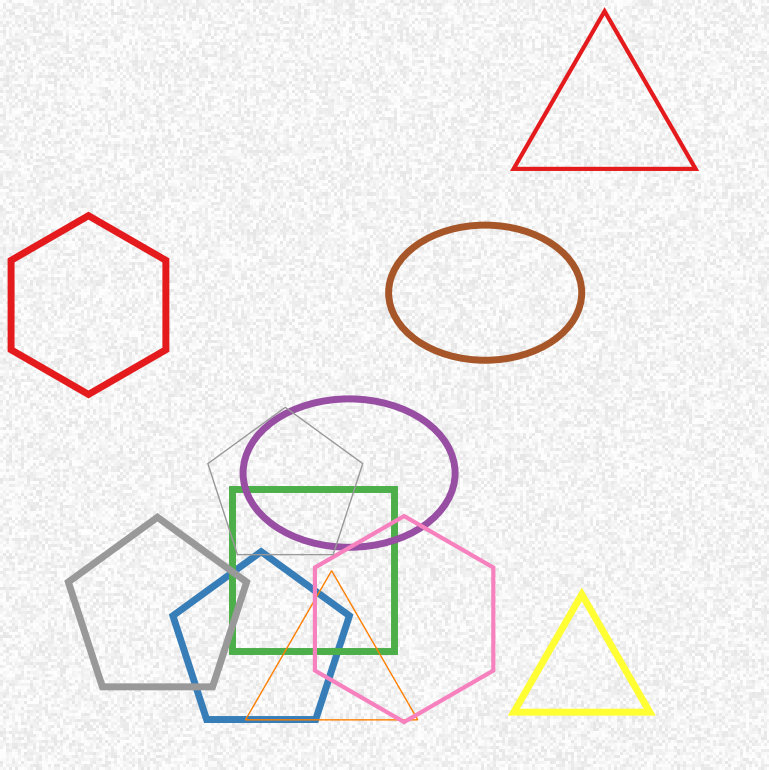[{"shape": "triangle", "thickness": 1.5, "radius": 0.68, "center": [0.785, 0.849]}, {"shape": "hexagon", "thickness": 2.5, "radius": 0.58, "center": [0.115, 0.604]}, {"shape": "pentagon", "thickness": 2.5, "radius": 0.6, "center": [0.339, 0.163]}, {"shape": "square", "thickness": 2.5, "radius": 0.53, "center": [0.406, 0.259]}, {"shape": "oval", "thickness": 2.5, "radius": 0.69, "center": [0.453, 0.386]}, {"shape": "triangle", "thickness": 0.5, "radius": 0.65, "center": [0.431, 0.13]}, {"shape": "triangle", "thickness": 2.5, "radius": 0.51, "center": [0.756, 0.126]}, {"shape": "oval", "thickness": 2.5, "radius": 0.63, "center": [0.63, 0.62]}, {"shape": "hexagon", "thickness": 1.5, "radius": 0.67, "center": [0.525, 0.196]}, {"shape": "pentagon", "thickness": 2.5, "radius": 0.61, "center": [0.205, 0.206]}, {"shape": "pentagon", "thickness": 0.5, "radius": 0.53, "center": [0.371, 0.365]}]